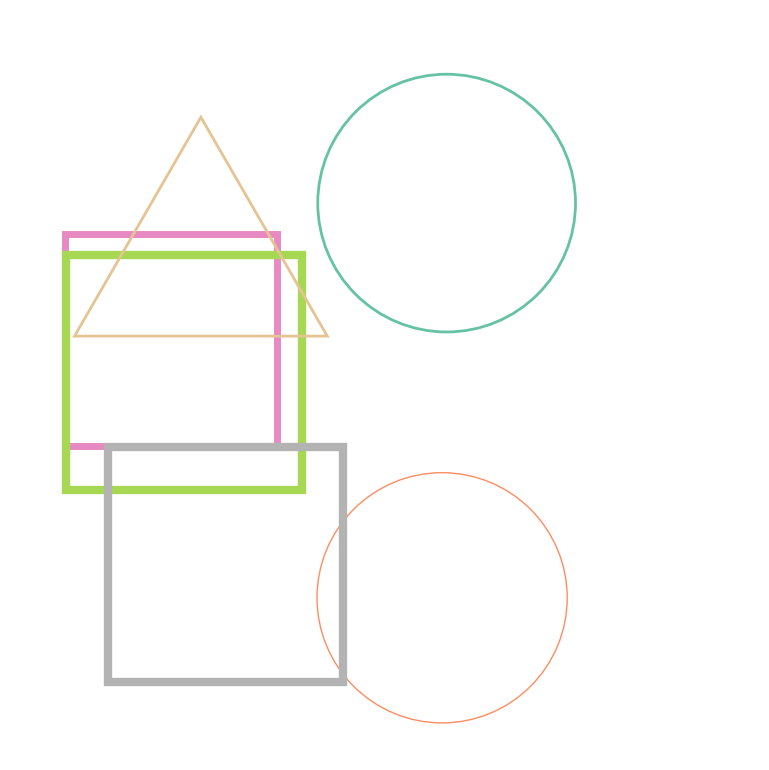[{"shape": "circle", "thickness": 1, "radius": 0.84, "center": [0.58, 0.736]}, {"shape": "circle", "thickness": 0.5, "radius": 0.81, "center": [0.574, 0.224]}, {"shape": "square", "thickness": 2.5, "radius": 0.69, "center": [0.222, 0.558]}, {"shape": "square", "thickness": 3, "radius": 0.76, "center": [0.239, 0.516]}, {"shape": "triangle", "thickness": 1, "radius": 0.95, "center": [0.261, 0.658]}, {"shape": "square", "thickness": 3, "radius": 0.76, "center": [0.293, 0.267]}]